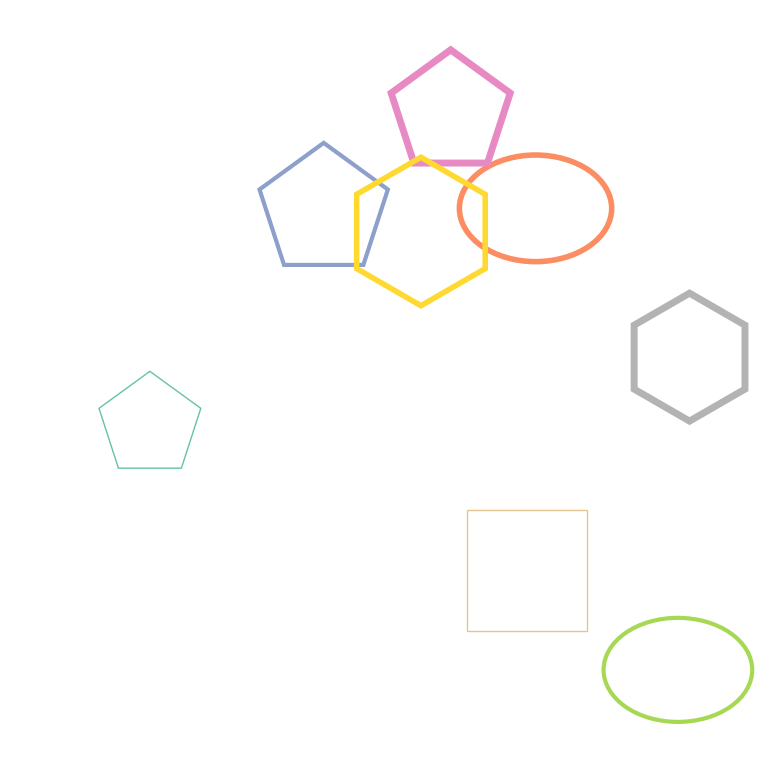[{"shape": "pentagon", "thickness": 0.5, "radius": 0.35, "center": [0.195, 0.448]}, {"shape": "oval", "thickness": 2, "radius": 0.49, "center": [0.696, 0.729]}, {"shape": "pentagon", "thickness": 1.5, "radius": 0.44, "center": [0.42, 0.727]}, {"shape": "pentagon", "thickness": 2.5, "radius": 0.41, "center": [0.585, 0.854]}, {"shape": "oval", "thickness": 1.5, "radius": 0.48, "center": [0.88, 0.13]}, {"shape": "hexagon", "thickness": 2, "radius": 0.48, "center": [0.547, 0.699]}, {"shape": "square", "thickness": 0.5, "radius": 0.39, "center": [0.684, 0.259]}, {"shape": "hexagon", "thickness": 2.5, "radius": 0.42, "center": [0.896, 0.536]}]